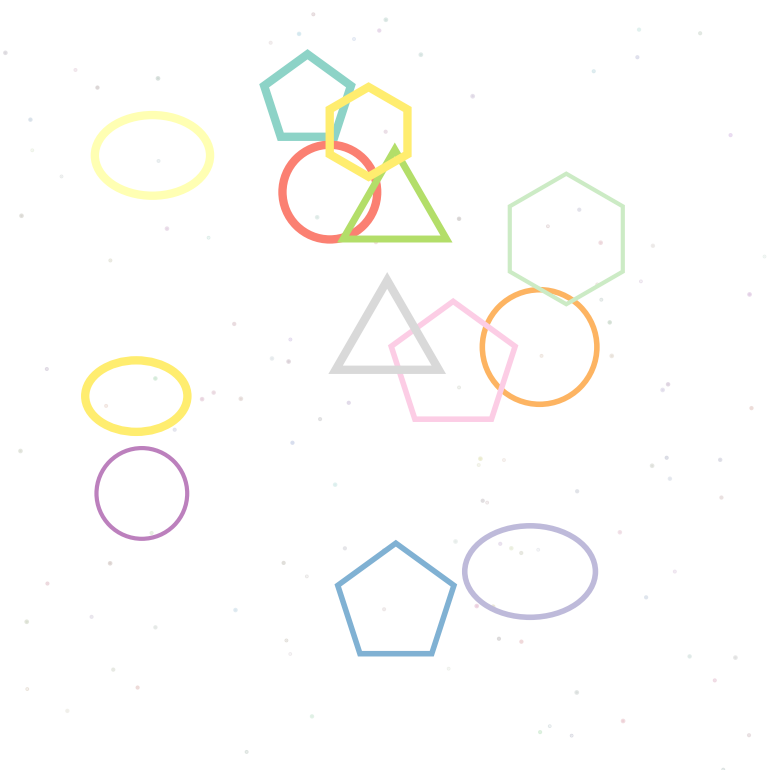[{"shape": "pentagon", "thickness": 3, "radius": 0.3, "center": [0.399, 0.87]}, {"shape": "oval", "thickness": 3, "radius": 0.37, "center": [0.198, 0.798]}, {"shape": "oval", "thickness": 2, "radius": 0.42, "center": [0.688, 0.258]}, {"shape": "circle", "thickness": 3, "radius": 0.31, "center": [0.428, 0.751]}, {"shape": "pentagon", "thickness": 2, "radius": 0.4, "center": [0.514, 0.215]}, {"shape": "circle", "thickness": 2, "radius": 0.37, "center": [0.701, 0.549]}, {"shape": "triangle", "thickness": 2.5, "radius": 0.39, "center": [0.513, 0.728]}, {"shape": "pentagon", "thickness": 2, "radius": 0.42, "center": [0.589, 0.524]}, {"shape": "triangle", "thickness": 3, "radius": 0.39, "center": [0.503, 0.558]}, {"shape": "circle", "thickness": 1.5, "radius": 0.29, "center": [0.184, 0.359]}, {"shape": "hexagon", "thickness": 1.5, "radius": 0.42, "center": [0.735, 0.69]}, {"shape": "hexagon", "thickness": 3, "radius": 0.29, "center": [0.479, 0.829]}, {"shape": "oval", "thickness": 3, "radius": 0.33, "center": [0.177, 0.486]}]